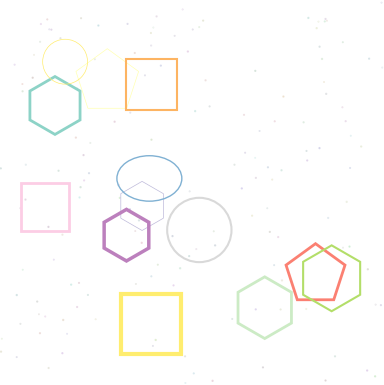[{"shape": "hexagon", "thickness": 2, "radius": 0.38, "center": [0.143, 0.726]}, {"shape": "pentagon", "thickness": 0.5, "radius": 0.43, "center": [0.279, 0.788]}, {"shape": "hexagon", "thickness": 0.5, "radius": 0.32, "center": [0.369, 0.465]}, {"shape": "pentagon", "thickness": 2, "radius": 0.4, "center": [0.82, 0.287]}, {"shape": "oval", "thickness": 1, "radius": 0.42, "center": [0.388, 0.536]}, {"shape": "square", "thickness": 1.5, "radius": 0.33, "center": [0.394, 0.78]}, {"shape": "hexagon", "thickness": 1.5, "radius": 0.43, "center": [0.861, 0.277]}, {"shape": "square", "thickness": 2, "radius": 0.31, "center": [0.118, 0.462]}, {"shape": "circle", "thickness": 1.5, "radius": 0.42, "center": [0.518, 0.403]}, {"shape": "hexagon", "thickness": 2.5, "radius": 0.33, "center": [0.328, 0.389]}, {"shape": "hexagon", "thickness": 2, "radius": 0.4, "center": [0.688, 0.201]}, {"shape": "circle", "thickness": 0.5, "radius": 0.29, "center": [0.169, 0.84]}, {"shape": "square", "thickness": 3, "radius": 0.39, "center": [0.393, 0.158]}]